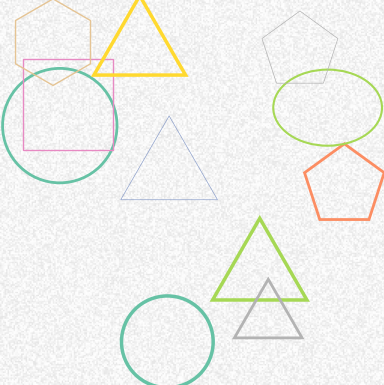[{"shape": "circle", "thickness": 2.5, "radius": 0.6, "center": [0.435, 0.112]}, {"shape": "circle", "thickness": 2, "radius": 0.74, "center": [0.155, 0.674]}, {"shape": "pentagon", "thickness": 2, "radius": 0.54, "center": [0.894, 0.518]}, {"shape": "triangle", "thickness": 0.5, "radius": 0.73, "center": [0.439, 0.554]}, {"shape": "square", "thickness": 1, "radius": 0.59, "center": [0.177, 0.728]}, {"shape": "triangle", "thickness": 2.5, "radius": 0.71, "center": [0.675, 0.292]}, {"shape": "oval", "thickness": 1.5, "radius": 0.71, "center": [0.851, 0.72]}, {"shape": "triangle", "thickness": 2.5, "radius": 0.69, "center": [0.363, 0.874]}, {"shape": "hexagon", "thickness": 1, "radius": 0.56, "center": [0.138, 0.89]}, {"shape": "triangle", "thickness": 2, "radius": 0.51, "center": [0.697, 0.173]}, {"shape": "pentagon", "thickness": 0.5, "radius": 0.52, "center": [0.779, 0.868]}]